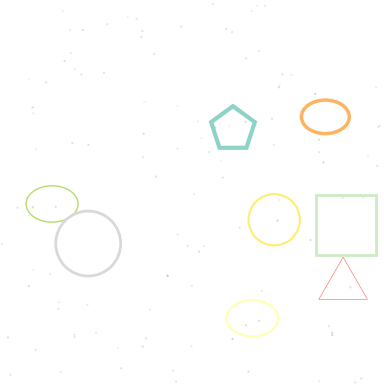[{"shape": "pentagon", "thickness": 3, "radius": 0.3, "center": [0.605, 0.664]}, {"shape": "oval", "thickness": 1.5, "radius": 0.34, "center": [0.655, 0.173]}, {"shape": "triangle", "thickness": 0.5, "radius": 0.36, "center": [0.891, 0.259]}, {"shape": "oval", "thickness": 2.5, "radius": 0.31, "center": [0.845, 0.696]}, {"shape": "oval", "thickness": 1, "radius": 0.34, "center": [0.135, 0.47]}, {"shape": "circle", "thickness": 2, "radius": 0.42, "center": [0.229, 0.367]}, {"shape": "square", "thickness": 2, "radius": 0.39, "center": [0.898, 0.415]}, {"shape": "circle", "thickness": 1.5, "radius": 0.33, "center": [0.712, 0.429]}]